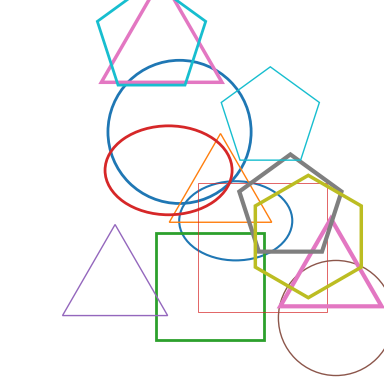[{"shape": "oval", "thickness": 1.5, "radius": 0.73, "center": [0.612, 0.426]}, {"shape": "circle", "thickness": 2, "radius": 0.93, "center": [0.466, 0.657]}, {"shape": "triangle", "thickness": 1, "radius": 0.77, "center": [0.573, 0.5]}, {"shape": "square", "thickness": 2, "radius": 0.7, "center": [0.545, 0.256]}, {"shape": "square", "thickness": 0.5, "radius": 0.84, "center": [0.681, 0.358]}, {"shape": "oval", "thickness": 2, "radius": 0.82, "center": [0.438, 0.558]}, {"shape": "triangle", "thickness": 1, "radius": 0.79, "center": [0.299, 0.259]}, {"shape": "circle", "thickness": 1, "radius": 0.75, "center": [0.873, 0.174]}, {"shape": "triangle", "thickness": 3, "radius": 0.76, "center": [0.86, 0.28]}, {"shape": "triangle", "thickness": 2.5, "radius": 0.9, "center": [0.42, 0.877]}, {"shape": "pentagon", "thickness": 3, "radius": 0.7, "center": [0.754, 0.459]}, {"shape": "hexagon", "thickness": 2.5, "radius": 0.79, "center": [0.801, 0.386]}, {"shape": "pentagon", "thickness": 2, "radius": 0.74, "center": [0.394, 0.899]}, {"shape": "pentagon", "thickness": 1, "radius": 0.67, "center": [0.702, 0.692]}]